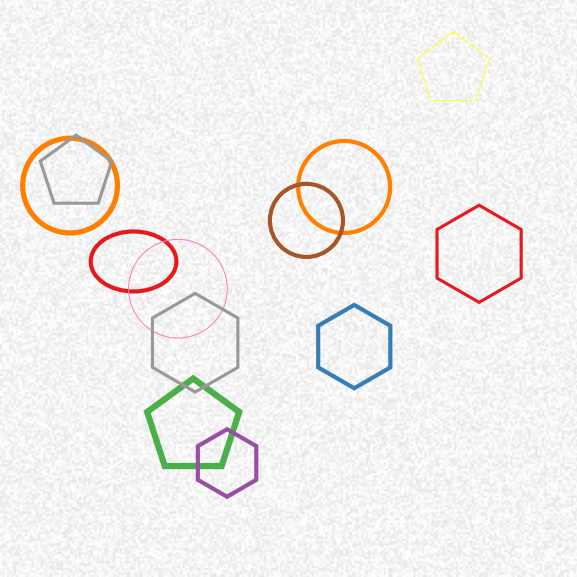[{"shape": "hexagon", "thickness": 1.5, "radius": 0.42, "center": [0.83, 0.56]}, {"shape": "oval", "thickness": 2, "radius": 0.37, "center": [0.231, 0.546]}, {"shape": "hexagon", "thickness": 2, "radius": 0.36, "center": [0.613, 0.399]}, {"shape": "pentagon", "thickness": 3, "radius": 0.42, "center": [0.335, 0.26]}, {"shape": "hexagon", "thickness": 2, "radius": 0.29, "center": [0.393, 0.197]}, {"shape": "circle", "thickness": 2, "radius": 0.4, "center": [0.596, 0.675]}, {"shape": "circle", "thickness": 2.5, "radius": 0.41, "center": [0.121, 0.678]}, {"shape": "pentagon", "thickness": 0.5, "radius": 0.33, "center": [0.785, 0.878]}, {"shape": "circle", "thickness": 2, "radius": 0.32, "center": [0.531, 0.618]}, {"shape": "circle", "thickness": 0.5, "radius": 0.43, "center": [0.308, 0.499]}, {"shape": "hexagon", "thickness": 1.5, "radius": 0.43, "center": [0.338, 0.406]}, {"shape": "pentagon", "thickness": 1.5, "radius": 0.33, "center": [0.132, 0.7]}]